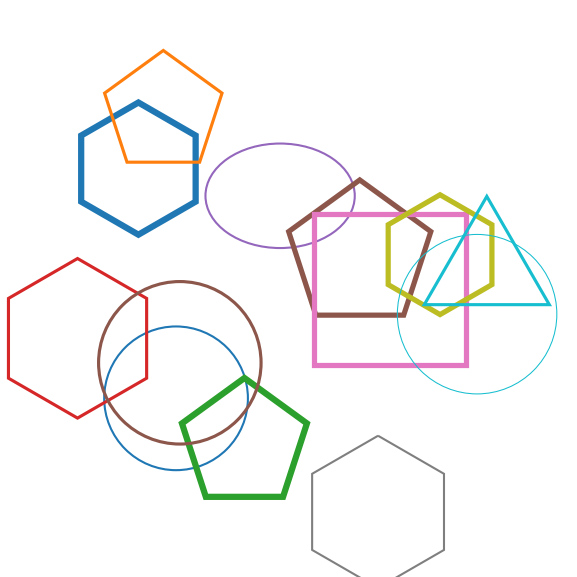[{"shape": "circle", "thickness": 1, "radius": 0.62, "center": [0.305, 0.309]}, {"shape": "hexagon", "thickness": 3, "radius": 0.57, "center": [0.24, 0.707]}, {"shape": "pentagon", "thickness": 1.5, "radius": 0.53, "center": [0.283, 0.805]}, {"shape": "pentagon", "thickness": 3, "radius": 0.57, "center": [0.423, 0.231]}, {"shape": "hexagon", "thickness": 1.5, "radius": 0.69, "center": [0.134, 0.413]}, {"shape": "oval", "thickness": 1, "radius": 0.65, "center": [0.485, 0.66]}, {"shape": "circle", "thickness": 1.5, "radius": 0.7, "center": [0.311, 0.371]}, {"shape": "pentagon", "thickness": 2.5, "radius": 0.65, "center": [0.623, 0.558]}, {"shape": "square", "thickness": 2.5, "radius": 0.66, "center": [0.675, 0.498]}, {"shape": "hexagon", "thickness": 1, "radius": 0.66, "center": [0.655, 0.113]}, {"shape": "hexagon", "thickness": 2.5, "radius": 0.52, "center": [0.762, 0.558]}, {"shape": "circle", "thickness": 0.5, "radius": 0.69, "center": [0.826, 0.455]}, {"shape": "triangle", "thickness": 1.5, "radius": 0.62, "center": [0.843, 0.534]}]